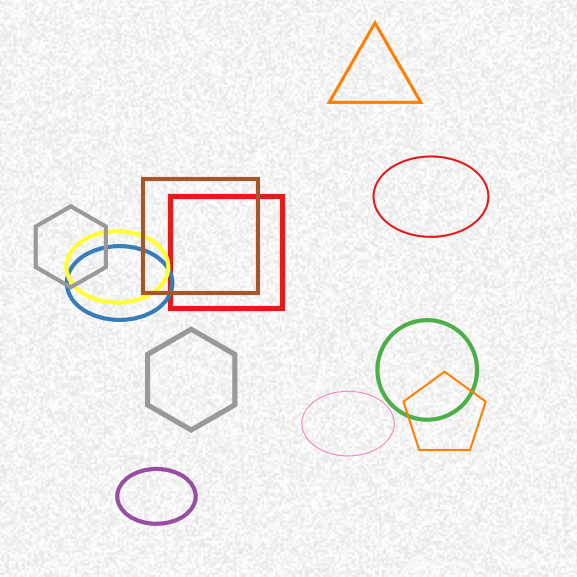[{"shape": "square", "thickness": 2.5, "radius": 0.49, "center": [0.392, 0.563]}, {"shape": "oval", "thickness": 1, "radius": 0.5, "center": [0.746, 0.659]}, {"shape": "oval", "thickness": 2, "radius": 0.46, "center": [0.207, 0.509]}, {"shape": "circle", "thickness": 2, "radius": 0.43, "center": [0.74, 0.359]}, {"shape": "oval", "thickness": 2, "radius": 0.34, "center": [0.271, 0.14]}, {"shape": "pentagon", "thickness": 1, "radius": 0.37, "center": [0.77, 0.281]}, {"shape": "triangle", "thickness": 1.5, "radius": 0.46, "center": [0.649, 0.868]}, {"shape": "oval", "thickness": 2, "radius": 0.44, "center": [0.203, 0.537]}, {"shape": "square", "thickness": 2, "radius": 0.5, "center": [0.348, 0.59]}, {"shape": "oval", "thickness": 0.5, "radius": 0.4, "center": [0.603, 0.266]}, {"shape": "hexagon", "thickness": 2, "radius": 0.35, "center": [0.123, 0.572]}, {"shape": "hexagon", "thickness": 2.5, "radius": 0.44, "center": [0.331, 0.342]}]